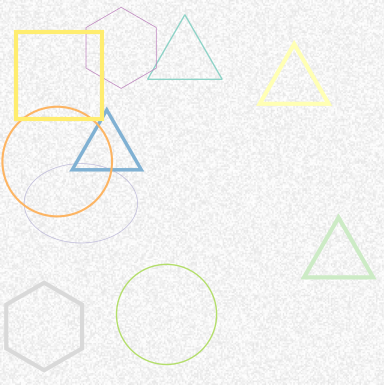[{"shape": "triangle", "thickness": 1, "radius": 0.56, "center": [0.48, 0.85]}, {"shape": "triangle", "thickness": 3, "radius": 0.52, "center": [0.764, 0.782]}, {"shape": "oval", "thickness": 0.5, "radius": 0.74, "center": [0.21, 0.472]}, {"shape": "triangle", "thickness": 2.5, "radius": 0.52, "center": [0.277, 0.611]}, {"shape": "circle", "thickness": 1.5, "radius": 0.71, "center": [0.149, 0.58]}, {"shape": "circle", "thickness": 1, "radius": 0.65, "center": [0.433, 0.183]}, {"shape": "hexagon", "thickness": 3, "radius": 0.57, "center": [0.115, 0.152]}, {"shape": "hexagon", "thickness": 0.5, "radius": 0.53, "center": [0.315, 0.876]}, {"shape": "triangle", "thickness": 3, "radius": 0.52, "center": [0.879, 0.331]}, {"shape": "square", "thickness": 3, "radius": 0.56, "center": [0.153, 0.804]}]